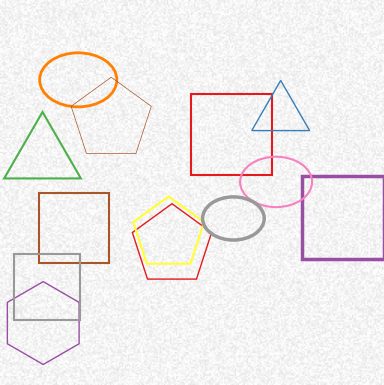[{"shape": "pentagon", "thickness": 1, "radius": 0.54, "center": [0.447, 0.363]}, {"shape": "square", "thickness": 1.5, "radius": 0.52, "center": [0.601, 0.651]}, {"shape": "triangle", "thickness": 1, "radius": 0.43, "center": [0.729, 0.704]}, {"shape": "triangle", "thickness": 1.5, "radius": 0.58, "center": [0.11, 0.594]}, {"shape": "square", "thickness": 2.5, "radius": 0.54, "center": [0.891, 0.435]}, {"shape": "hexagon", "thickness": 1, "radius": 0.54, "center": [0.112, 0.161]}, {"shape": "oval", "thickness": 2, "radius": 0.5, "center": [0.203, 0.793]}, {"shape": "pentagon", "thickness": 1.5, "radius": 0.48, "center": [0.438, 0.393]}, {"shape": "pentagon", "thickness": 0.5, "radius": 0.55, "center": [0.289, 0.69]}, {"shape": "square", "thickness": 1.5, "radius": 0.45, "center": [0.192, 0.408]}, {"shape": "oval", "thickness": 1.5, "radius": 0.47, "center": [0.717, 0.527]}, {"shape": "square", "thickness": 1.5, "radius": 0.43, "center": [0.122, 0.255]}, {"shape": "oval", "thickness": 2.5, "radius": 0.4, "center": [0.606, 0.433]}]